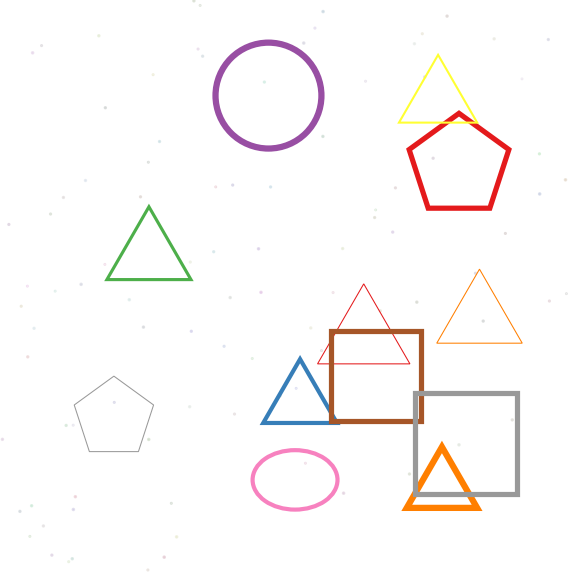[{"shape": "pentagon", "thickness": 2.5, "radius": 0.45, "center": [0.795, 0.712]}, {"shape": "triangle", "thickness": 0.5, "radius": 0.46, "center": [0.63, 0.415]}, {"shape": "triangle", "thickness": 2, "radius": 0.37, "center": [0.52, 0.304]}, {"shape": "triangle", "thickness": 1.5, "radius": 0.42, "center": [0.258, 0.557]}, {"shape": "circle", "thickness": 3, "radius": 0.46, "center": [0.465, 0.834]}, {"shape": "triangle", "thickness": 3, "radius": 0.35, "center": [0.765, 0.155]}, {"shape": "triangle", "thickness": 0.5, "radius": 0.43, "center": [0.83, 0.448]}, {"shape": "triangle", "thickness": 1, "radius": 0.39, "center": [0.759, 0.826]}, {"shape": "square", "thickness": 2.5, "radius": 0.39, "center": [0.652, 0.348]}, {"shape": "oval", "thickness": 2, "radius": 0.37, "center": [0.511, 0.168]}, {"shape": "square", "thickness": 2.5, "radius": 0.44, "center": [0.807, 0.231]}, {"shape": "pentagon", "thickness": 0.5, "radius": 0.36, "center": [0.197, 0.276]}]